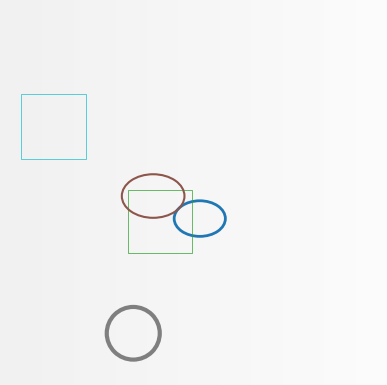[{"shape": "oval", "thickness": 2, "radius": 0.33, "center": [0.516, 0.432]}, {"shape": "square", "thickness": 0.5, "radius": 0.41, "center": [0.413, 0.425]}, {"shape": "oval", "thickness": 1.5, "radius": 0.4, "center": [0.395, 0.491]}, {"shape": "circle", "thickness": 3, "radius": 0.34, "center": [0.344, 0.134]}, {"shape": "square", "thickness": 0.5, "radius": 0.42, "center": [0.138, 0.67]}]